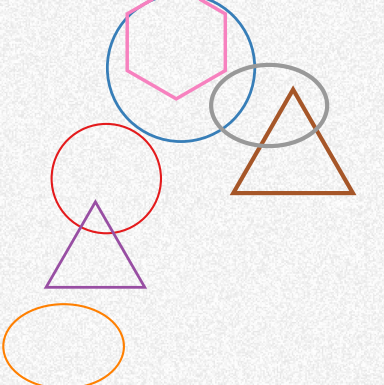[{"shape": "circle", "thickness": 1.5, "radius": 0.71, "center": [0.276, 0.536]}, {"shape": "circle", "thickness": 2, "radius": 0.96, "center": [0.47, 0.824]}, {"shape": "triangle", "thickness": 2, "radius": 0.74, "center": [0.248, 0.328]}, {"shape": "oval", "thickness": 1.5, "radius": 0.78, "center": [0.165, 0.1]}, {"shape": "triangle", "thickness": 3, "radius": 0.9, "center": [0.761, 0.588]}, {"shape": "hexagon", "thickness": 2.5, "radius": 0.74, "center": [0.458, 0.89]}, {"shape": "oval", "thickness": 3, "radius": 0.75, "center": [0.699, 0.726]}]